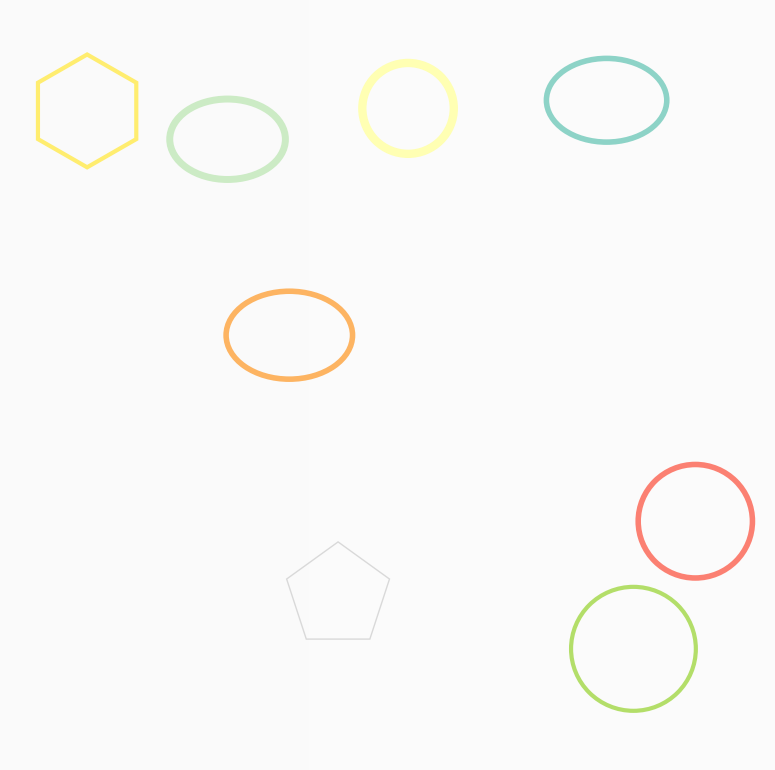[{"shape": "oval", "thickness": 2, "radius": 0.39, "center": [0.783, 0.87]}, {"shape": "circle", "thickness": 3, "radius": 0.3, "center": [0.527, 0.859]}, {"shape": "circle", "thickness": 2, "radius": 0.37, "center": [0.897, 0.323]}, {"shape": "oval", "thickness": 2, "radius": 0.41, "center": [0.373, 0.565]}, {"shape": "circle", "thickness": 1.5, "radius": 0.4, "center": [0.817, 0.157]}, {"shape": "pentagon", "thickness": 0.5, "radius": 0.35, "center": [0.436, 0.226]}, {"shape": "oval", "thickness": 2.5, "radius": 0.37, "center": [0.294, 0.819]}, {"shape": "hexagon", "thickness": 1.5, "radius": 0.37, "center": [0.112, 0.856]}]